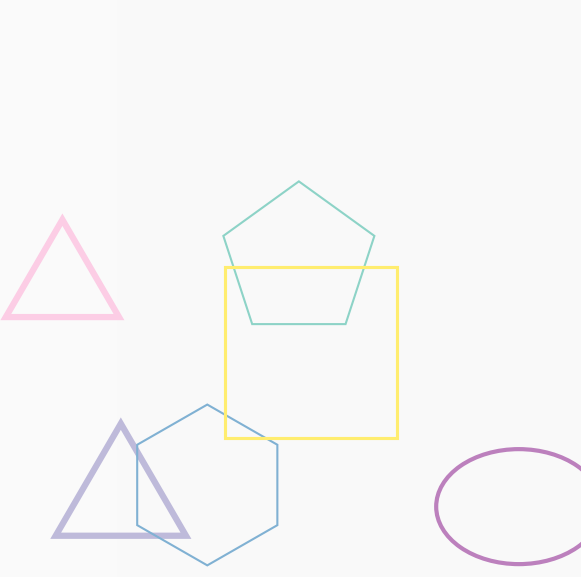[{"shape": "pentagon", "thickness": 1, "radius": 0.68, "center": [0.514, 0.548]}, {"shape": "triangle", "thickness": 3, "radius": 0.65, "center": [0.208, 0.136]}, {"shape": "hexagon", "thickness": 1, "radius": 0.7, "center": [0.357, 0.159]}, {"shape": "triangle", "thickness": 3, "radius": 0.56, "center": [0.107, 0.506]}, {"shape": "oval", "thickness": 2, "radius": 0.71, "center": [0.893, 0.122]}, {"shape": "square", "thickness": 1.5, "radius": 0.74, "center": [0.535, 0.389]}]